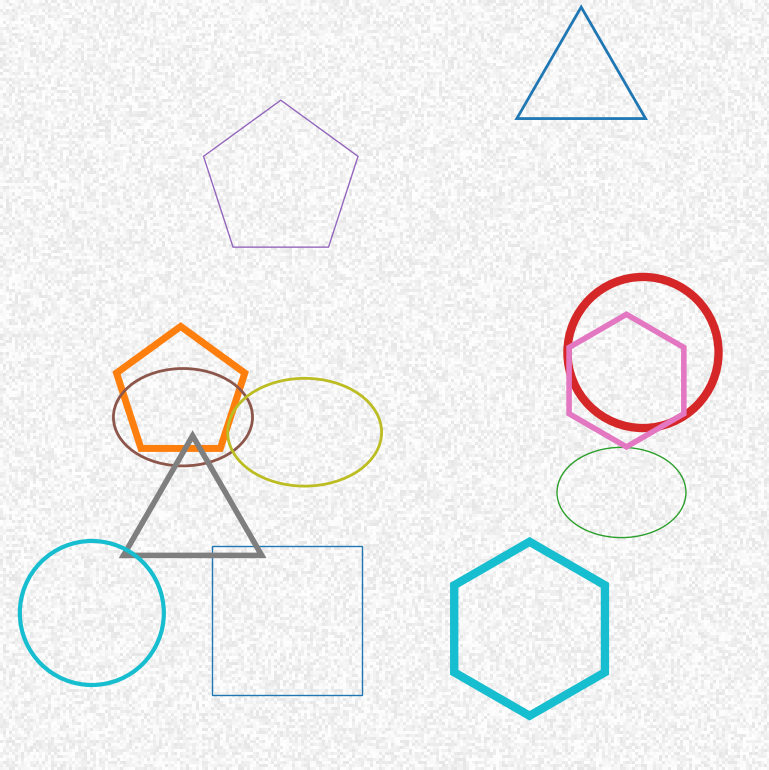[{"shape": "square", "thickness": 0.5, "radius": 0.49, "center": [0.373, 0.194]}, {"shape": "triangle", "thickness": 1, "radius": 0.48, "center": [0.755, 0.894]}, {"shape": "pentagon", "thickness": 2.5, "radius": 0.44, "center": [0.235, 0.488]}, {"shape": "oval", "thickness": 0.5, "radius": 0.42, "center": [0.807, 0.36]}, {"shape": "circle", "thickness": 3, "radius": 0.49, "center": [0.835, 0.542]}, {"shape": "pentagon", "thickness": 0.5, "radius": 0.53, "center": [0.365, 0.764]}, {"shape": "oval", "thickness": 1, "radius": 0.45, "center": [0.238, 0.458]}, {"shape": "hexagon", "thickness": 2, "radius": 0.43, "center": [0.814, 0.506]}, {"shape": "triangle", "thickness": 2, "radius": 0.52, "center": [0.25, 0.331]}, {"shape": "oval", "thickness": 1, "radius": 0.5, "center": [0.396, 0.439]}, {"shape": "circle", "thickness": 1.5, "radius": 0.47, "center": [0.119, 0.204]}, {"shape": "hexagon", "thickness": 3, "radius": 0.57, "center": [0.688, 0.183]}]